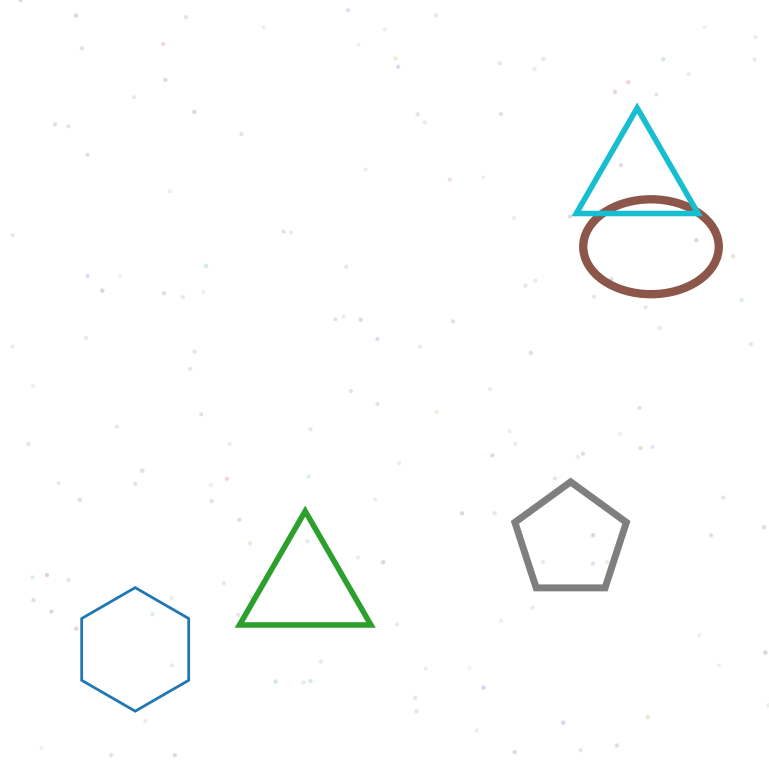[{"shape": "hexagon", "thickness": 1, "radius": 0.4, "center": [0.176, 0.157]}, {"shape": "triangle", "thickness": 2, "radius": 0.49, "center": [0.396, 0.238]}, {"shape": "oval", "thickness": 3, "radius": 0.44, "center": [0.845, 0.68]}, {"shape": "pentagon", "thickness": 2.5, "radius": 0.38, "center": [0.741, 0.298]}, {"shape": "triangle", "thickness": 2, "radius": 0.46, "center": [0.828, 0.768]}]